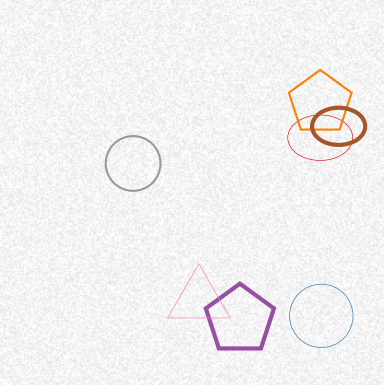[{"shape": "oval", "thickness": 0.5, "radius": 0.42, "center": [0.832, 0.642]}, {"shape": "circle", "thickness": 0.5, "radius": 0.41, "center": [0.835, 0.18]}, {"shape": "pentagon", "thickness": 3, "radius": 0.47, "center": [0.623, 0.17]}, {"shape": "pentagon", "thickness": 1.5, "radius": 0.43, "center": [0.832, 0.733]}, {"shape": "oval", "thickness": 3, "radius": 0.35, "center": [0.88, 0.672]}, {"shape": "triangle", "thickness": 0.5, "radius": 0.47, "center": [0.517, 0.221]}, {"shape": "circle", "thickness": 1.5, "radius": 0.36, "center": [0.346, 0.575]}]